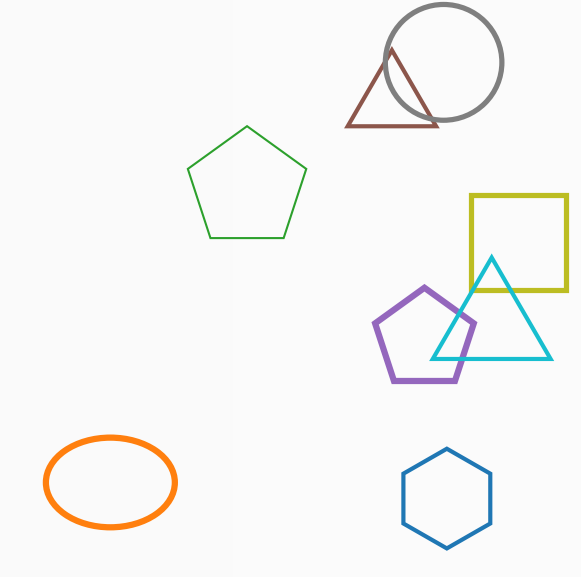[{"shape": "hexagon", "thickness": 2, "radius": 0.43, "center": [0.769, 0.136]}, {"shape": "oval", "thickness": 3, "radius": 0.55, "center": [0.19, 0.164]}, {"shape": "pentagon", "thickness": 1, "radius": 0.54, "center": [0.425, 0.674]}, {"shape": "pentagon", "thickness": 3, "radius": 0.45, "center": [0.73, 0.412]}, {"shape": "triangle", "thickness": 2, "radius": 0.44, "center": [0.674, 0.824]}, {"shape": "circle", "thickness": 2.5, "radius": 0.5, "center": [0.763, 0.891]}, {"shape": "square", "thickness": 2.5, "radius": 0.41, "center": [0.892, 0.579]}, {"shape": "triangle", "thickness": 2, "radius": 0.59, "center": [0.846, 0.436]}]